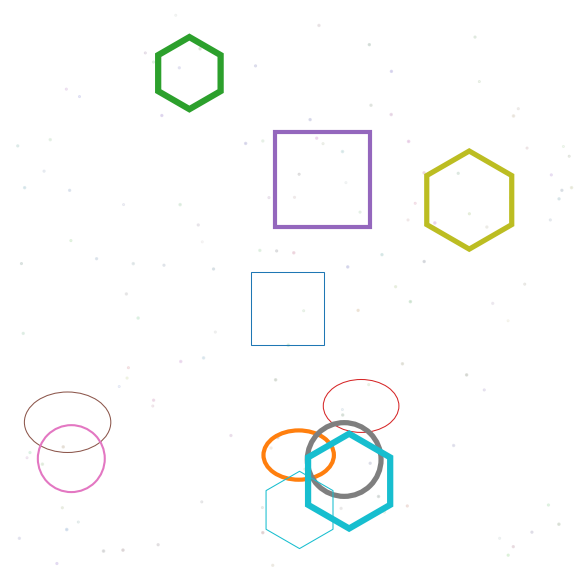[{"shape": "square", "thickness": 0.5, "radius": 0.32, "center": [0.498, 0.464]}, {"shape": "oval", "thickness": 2, "radius": 0.3, "center": [0.517, 0.211]}, {"shape": "hexagon", "thickness": 3, "radius": 0.31, "center": [0.328, 0.873]}, {"shape": "oval", "thickness": 0.5, "radius": 0.33, "center": [0.625, 0.296]}, {"shape": "square", "thickness": 2, "radius": 0.41, "center": [0.558, 0.689]}, {"shape": "oval", "thickness": 0.5, "radius": 0.37, "center": [0.117, 0.268]}, {"shape": "circle", "thickness": 1, "radius": 0.29, "center": [0.123, 0.205]}, {"shape": "circle", "thickness": 2.5, "radius": 0.32, "center": [0.596, 0.203]}, {"shape": "hexagon", "thickness": 2.5, "radius": 0.42, "center": [0.813, 0.653]}, {"shape": "hexagon", "thickness": 3, "radius": 0.41, "center": [0.605, 0.166]}, {"shape": "hexagon", "thickness": 0.5, "radius": 0.33, "center": [0.519, 0.116]}]